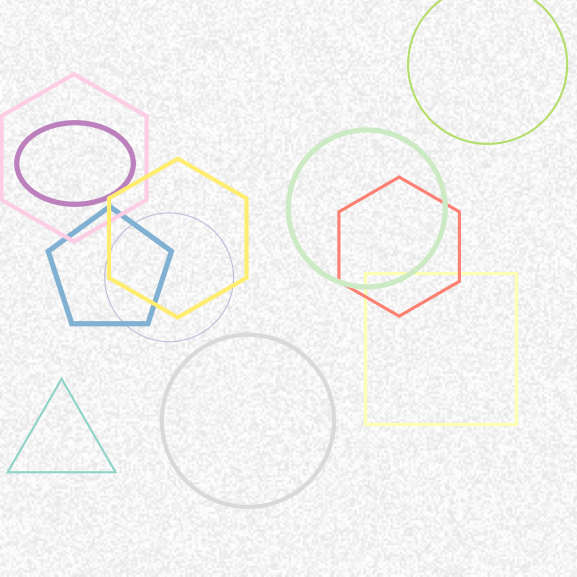[{"shape": "triangle", "thickness": 1, "radius": 0.54, "center": [0.107, 0.235]}, {"shape": "square", "thickness": 1.5, "radius": 0.65, "center": [0.763, 0.396]}, {"shape": "circle", "thickness": 0.5, "radius": 0.56, "center": [0.293, 0.519]}, {"shape": "hexagon", "thickness": 1.5, "radius": 0.6, "center": [0.691, 0.572]}, {"shape": "pentagon", "thickness": 2.5, "radius": 0.56, "center": [0.19, 0.529]}, {"shape": "circle", "thickness": 1, "radius": 0.69, "center": [0.844, 0.888]}, {"shape": "hexagon", "thickness": 2, "radius": 0.72, "center": [0.128, 0.726]}, {"shape": "circle", "thickness": 2, "radius": 0.75, "center": [0.429, 0.27]}, {"shape": "oval", "thickness": 2.5, "radius": 0.5, "center": [0.13, 0.716]}, {"shape": "circle", "thickness": 2.5, "radius": 0.68, "center": [0.635, 0.638]}, {"shape": "hexagon", "thickness": 2, "radius": 0.69, "center": [0.308, 0.587]}]